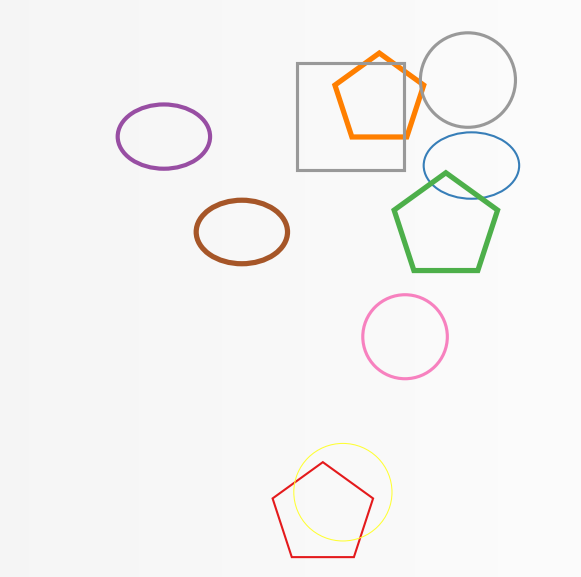[{"shape": "pentagon", "thickness": 1, "radius": 0.45, "center": [0.555, 0.108]}, {"shape": "oval", "thickness": 1, "radius": 0.41, "center": [0.811, 0.713]}, {"shape": "pentagon", "thickness": 2.5, "radius": 0.47, "center": [0.767, 0.606]}, {"shape": "oval", "thickness": 2, "radius": 0.4, "center": [0.282, 0.763]}, {"shape": "pentagon", "thickness": 2.5, "radius": 0.4, "center": [0.653, 0.827]}, {"shape": "circle", "thickness": 0.5, "radius": 0.42, "center": [0.59, 0.147]}, {"shape": "oval", "thickness": 2.5, "radius": 0.39, "center": [0.416, 0.597]}, {"shape": "circle", "thickness": 1.5, "radius": 0.36, "center": [0.697, 0.416]}, {"shape": "circle", "thickness": 1.5, "radius": 0.41, "center": [0.805, 0.861]}, {"shape": "square", "thickness": 1.5, "radius": 0.46, "center": [0.602, 0.798]}]